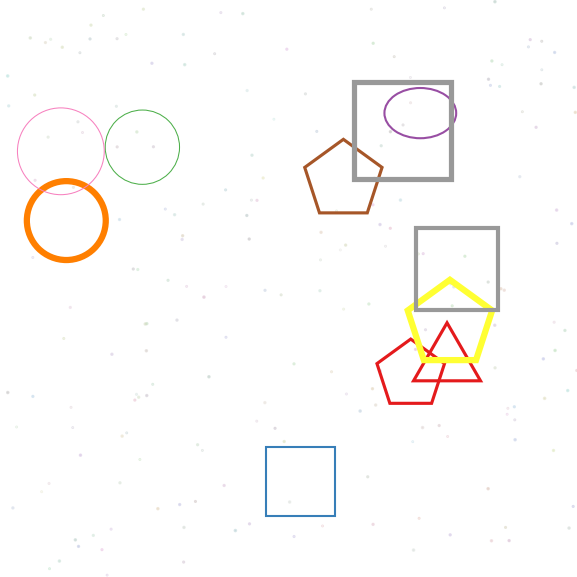[{"shape": "triangle", "thickness": 1.5, "radius": 0.33, "center": [0.774, 0.373]}, {"shape": "pentagon", "thickness": 1.5, "radius": 0.31, "center": [0.711, 0.35]}, {"shape": "square", "thickness": 1, "radius": 0.3, "center": [0.52, 0.166]}, {"shape": "circle", "thickness": 0.5, "radius": 0.32, "center": [0.247, 0.744]}, {"shape": "oval", "thickness": 1, "radius": 0.31, "center": [0.728, 0.803]}, {"shape": "circle", "thickness": 3, "radius": 0.34, "center": [0.115, 0.617]}, {"shape": "pentagon", "thickness": 3, "radius": 0.38, "center": [0.779, 0.438]}, {"shape": "pentagon", "thickness": 1.5, "radius": 0.35, "center": [0.595, 0.687]}, {"shape": "circle", "thickness": 0.5, "radius": 0.38, "center": [0.105, 0.737]}, {"shape": "square", "thickness": 2, "radius": 0.36, "center": [0.791, 0.533]}, {"shape": "square", "thickness": 2.5, "radius": 0.42, "center": [0.697, 0.773]}]